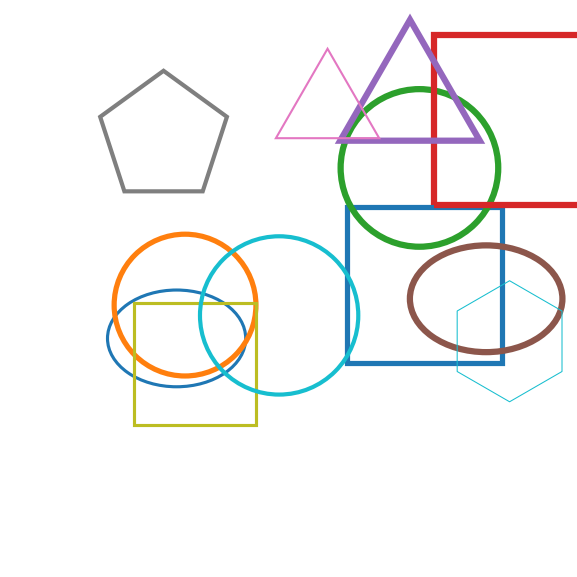[{"shape": "square", "thickness": 2.5, "radius": 0.67, "center": [0.735, 0.506]}, {"shape": "oval", "thickness": 1.5, "radius": 0.6, "center": [0.306, 0.413]}, {"shape": "circle", "thickness": 2.5, "radius": 0.61, "center": [0.32, 0.471]}, {"shape": "circle", "thickness": 3, "radius": 0.68, "center": [0.726, 0.708]}, {"shape": "square", "thickness": 3, "radius": 0.73, "center": [0.899, 0.792]}, {"shape": "triangle", "thickness": 3, "radius": 0.7, "center": [0.71, 0.825]}, {"shape": "oval", "thickness": 3, "radius": 0.66, "center": [0.842, 0.482]}, {"shape": "triangle", "thickness": 1, "radius": 0.52, "center": [0.567, 0.811]}, {"shape": "pentagon", "thickness": 2, "radius": 0.58, "center": [0.283, 0.761]}, {"shape": "square", "thickness": 1.5, "radius": 0.53, "center": [0.338, 0.369]}, {"shape": "circle", "thickness": 2, "radius": 0.69, "center": [0.483, 0.453]}, {"shape": "hexagon", "thickness": 0.5, "radius": 0.52, "center": [0.882, 0.408]}]